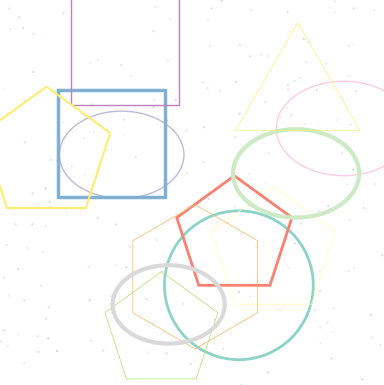[{"shape": "circle", "thickness": 2, "radius": 0.97, "center": [0.62, 0.259]}, {"shape": "pentagon", "thickness": 0.5, "radius": 0.85, "center": [0.71, 0.347]}, {"shape": "oval", "thickness": 1, "radius": 0.81, "center": [0.316, 0.598]}, {"shape": "pentagon", "thickness": 2, "radius": 0.79, "center": [0.609, 0.386]}, {"shape": "square", "thickness": 2.5, "radius": 0.7, "center": [0.29, 0.627]}, {"shape": "hexagon", "thickness": 0.5, "radius": 0.94, "center": [0.507, 0.281]}, {"shape": "pentagon", "thickness": 0.5, "radius": 0.77, "center": [0.419, 0.14]}, {"shape": "oval", "thickness": 1, "radius": 0.88, "center": [0.893, 0.666]}, {"shape": "oval", "thickness": 3, "radius": 0.73, "center": [0.438, 0.209]}, {"shape": "square", "thickness": 1, "radius": 0.7, "center": [0.324, 0.867]}, {"shape": "oval", "thickness": 3, "radius": 0.82, "center": [0.769, 0.55]}, {"shape": "pentagon", "thickness": 1.5, "radius": 0.87, "center": [0.12, 0.601]}, {"shape": "triangle", "thickness": 0.5, "radius": 0.93, "center": [0.773, 0.755]}]